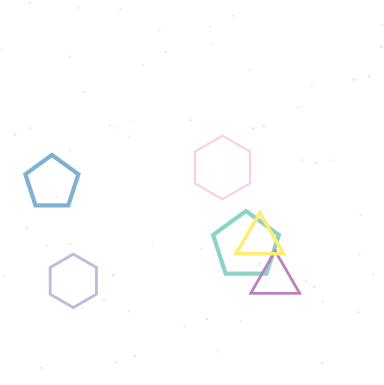[{"shape": "pentagon", "thickness": 3, "radius": 0.45, "center": [0.639, 0.362]}, {"shape": "hexagon", "thickness": 2, "radius": 0.35, "center": [0.19, 0.271]}, {"shape": "pentagon", "thickness": 3, "radius": 0.36, "center": [0.135, 0.525]}, {"shape": "hexagon", "thickness": 1.5, "radius": 0.41, "center": [0.578, 0.565]}, {"shape": "triangle", "thickness": 2, "radius": 0.37, "center": [0.715, 0.275]}, {"shape": "triangle", "thickness": 2.5, "radius": 0.35, "center": [0.675, 0.376]}]